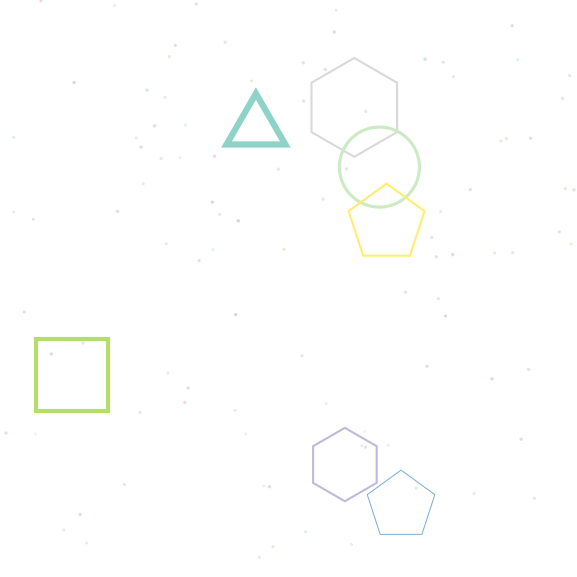[{"shape": "triangle", "thickness": 3, "radius": 0.29, "center": [0.443, 0.778]}, {"shape": "hexagon", "thickness": 1, "radius": 0.32, "center": [0.597, 0.195]}, {"shape": "pentagon", "thickness": 0.5, "radius": 0.31, "center": [0.694, 0.124]}, {"shape": "square", "thickness": 2, "radius": 0.31, "center": [0.125, 0.35]}, {"shape": "hexagon", "thickness": 1, "radius": 0.43, "center": [0.613, 0.813]}, {"shape": "circle", "thickness": 1.5, "radius": 0.35, "center": [0.657, 0.71]}, {"shape": "pentagon", "thickness": 1, "radius": 0.34, "center": [0.669, 0.612]}]